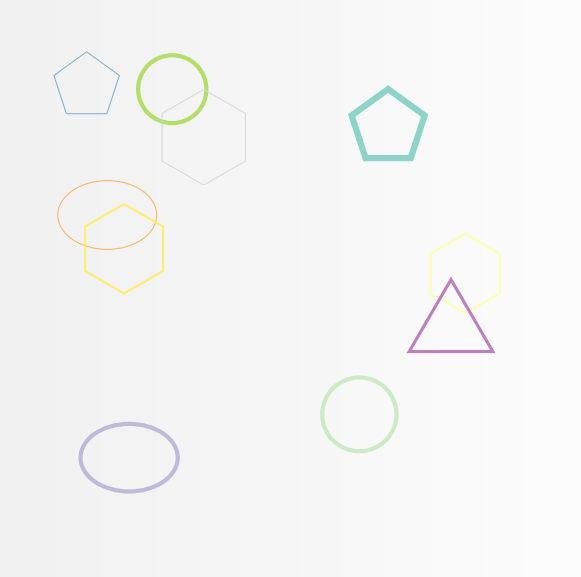[{"shape": "pentagon", "thickness": 3, "radius": 0.33, "center": [0.668, 0.779]}, {"shape": "hexagon", "thickness": 1, "radius": 0.34, "center": [0.8, 0.526]}, {"shape": "oval", "thickness": 2, "radius": 0.42, "center": [0.222, 0.207]}, {"shape": "pentagon", "thickness": 0.5, "radius": 0.3, "center": [0.149, 0.85]}, {"shape": "oval", "thickness": 0.5, "radius": 0.43, "center": [0.185, 0.627]}, {"shape": "circle", "thickness": 2, "radius": 0.29, "center": [0.296, 0.845]}, {"shape": "hexagon", "thickness": 0.5, "radius": 0.41, "center": [0.35, 0.762]}, {"shape": "triangle", "thickness": 1.5, "radius": 0.42, "center": [0.776, 0.432]}, {"shape": "circle", "thickness": 2, "radius": 0.32, "center": [0.618, 0.282]}, {"shape": "hexagon", "thickness": 1, "radius": 0.39, "center": [0.214, 0.568]}]